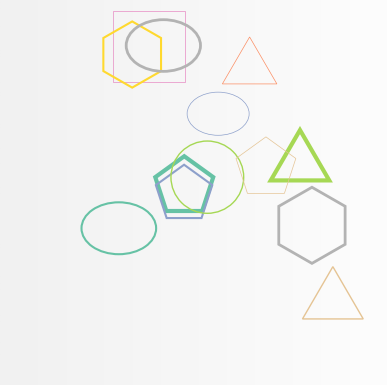[{"shape": "pentagon", "thickness": 3, "radius": 0.39, "center": [0.475, 0.516]}, {"shape": "oval", "thickness": 1.5, "radius": 0.48, "center": [0.307, 0.407]}, {"shape": "triangle", "thickness": 0.5, "radius": 0.41, "center": [0.644, 0.823]}, {"shape": "pentagon", "thickness": 1.5, "radius": 0.38, "center": [0.475, 0.496]}, {"shape": "oval", "thickness": 0.5, "radius": 0.4, "center": [0.563, 0.705]}, {"shape": "square", "thickness": 0.5, "radius": 0.47, "center": [0.385, 0.879]}, {"shape": "triangle", "thickness": 3, "radius": 0.44, "center": [0.774, 0.575]}, {"shape": "circle", "thickness": 1, "radius": 0.47, "center": [0.535, 0.54]}, {"shape": "hexagon", "thickness": 1.5, "radius": 0.43, "center": [0.341, 0.858]}, {"shape": "triangle", "thickness": 1, "radius": 0.45, "center": [0.859, 0.217]}, {"shape": "pentagon", "thickness": 0.5, "radius": 0.41, "center": [0.686, 0.563]}, {"shape": "hexagon", "thickness": 2, "radius": 0.49, "center": [0.805, 0.415]}, {"shape": "oval", "thickness": 2, "radius": 0.48, "center": [0.422, 0.882]}]